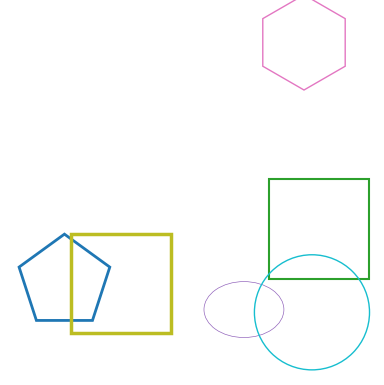[{"shape": "pentagon", "thickness": 2, "radius": 0.62, "center": [0.167, 0.268]}, {"shape": "square", "thickness": 1.5, "radius": 0.65, "center": [0.828, 0.406]}, {"shape": "oval", "thickness": 0.5, "radius": 0.52, "center": [0.634, 0.196]}, {"shape": "hexagon", "thickness": 1, "radius": 0.62, "center": [0.79, 0.89]}, {"shape": "square", "thickness": 2.5, "radius": 0.65, "center": [0.314, 0.263]}, {"shape": "circle", "thickness": 1, "radius": 0.75, "center": [0.81, 0.189]}]